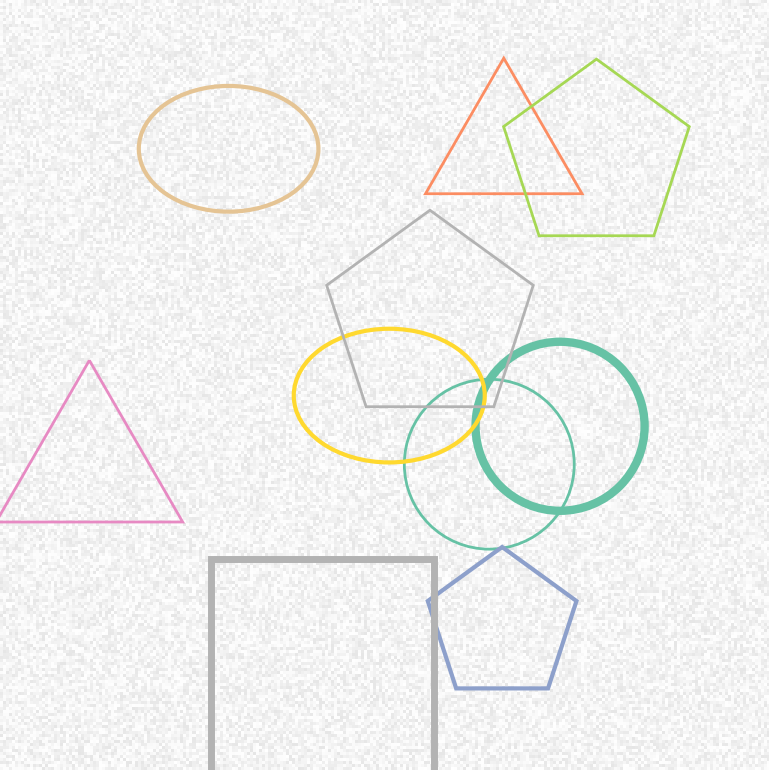[{"shape": "circle", "thickness": 1, "radius": 0.55, "center": [0.635, 0.397]}, {"shape": "circle", "thickness": 3, "radius": 0.55, "center": [0.727, 0.446]}, {"shape": "triangle", "thickness": 1, "radius": 0.59, "center": [0.654, 0.807]}, {"shape": "pentagon", "thickness": 1.5, "radius": 0.51, "center": [0.652, 0.188]}, {"shape": "triangle", "thickness": 1, "radius": 0.7, "center": [0.116, 0.392]}, {"shape": "pentagon", "thickness": 1, "radius": 0.63, "center": [0.775, 0.796]}, {"shape": "oval", "thickness": 1.5, "radius": 0.62, "center": [0.506, 0.486]}, {"shape": "oval", "thickness": 1.5, "radius": 0.58, "center": [0.297, 0.807]}, {"shape": "square", "thickness": 2.5, "radius": 0.72, "center": [0.419, 0.13]}, {"shape": "pentagon", "thickness": 1, "radius": 0.71, "center": [0.558, 0.586]}]